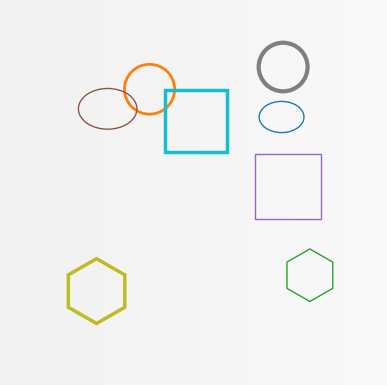[{"shape": "oval", "thickness": 1, "radius": 0.29, "center": [0.727, 0.696]}, {"shape": "circle", "thickness": 2, "radius": 0.32, "center": [0.386, 0.768]}, {"shape": "hexagon", "thickness": 1, "radius": 0.34, "center": [0.8, 0.285]}, {"shape": "square", "thickness": 1, "radius": 0.42, "center": [0.743, 0.516]}, {"shape": "oval", "thickness": 1, "radius": 0.38, "center": [0.278, 0.717]}, {"shape": "circle", "thickness": 3, "radius": 0.32, "center": [0.731, 0.826]}, {"shape": "hexagon", "thickness": 2.5, "radius": 0.42, "center": [0.249, 0.244]}, {"shape": "square", "thickness": 2.5, "radius": 0.4, "center": [0.507, 0.686]}]